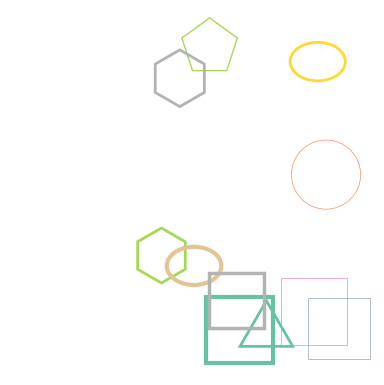[{"shape": "square", "thickness": 3, "radius": 0.43, "center": [0.623, 0.143]}, {"shape": "triangle", "thickness": 2, "radius": 0.39, "center": [0.692, 0.14]}, {"shape": "circle", "thickness": 0.5, "radius": 0.45, "center": [0.847, 0.546]}, {"shape": "square", "thickness": 0.5, "radius": 0.4, "center": [0.881, 0.147]}, {"shape": "square", "thickness": 0.5, "radius": 0.43, "center": [0.816, 0.191]}, {"shape": "hexagon", "thickness": 2, "radius": 0.36, "center": [0.419, 0.336]}, {"shape": "pentagon", "thickness": 1, "radius": 0.38, "center": [0.544, 0.878]}, {"shape": "oval", "thickness": 2, "radius": 0.36, "center": [0.825, 0.84]}, {"shape": "oval", "thickness": 3, "radius": 0.35, "center": [0.504, 0.309]}, {"shape": "hexagon", "thickness": 2, "radius": 0.37, "center": [0.467, 0.797]}, {"shape": "square", "thickness": 2.5, "radius": 0.36, "center": [0.613, 0.219]}]